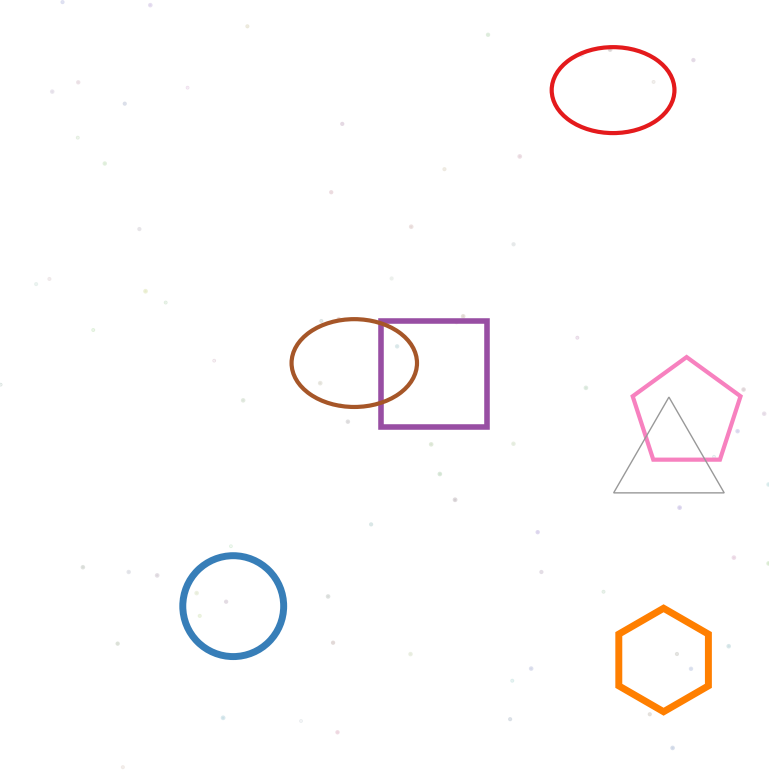[{"shape": "oval", "thickness": 1.5, "radius": 0.4, "center": [0.796, 0.883]}, {"shape": "circle", "thickness": 2.5, "radius": 0.33, "center": [0.303, 0.213]}, {"shape": "square", "thickness": 2, "radius": 0.35, "center": [0.564, 0.515]}, {"shape": "hexagon", "thickness": 2.5, "radius": 0.34, "center": [0.862, 0.143]}, {"shape": "oval", "thickness": 1.5, "radius": 0.41, "center": [0.46, 0.528]}, {"shape": "pentagon", "thickness": 1.5, "radius": 0.37, "center": [0.892, 0.463]}, {"shape": "triangle", "thickness": 0.5, "radius": 0.41, "center": [0.869, 0.401]}]